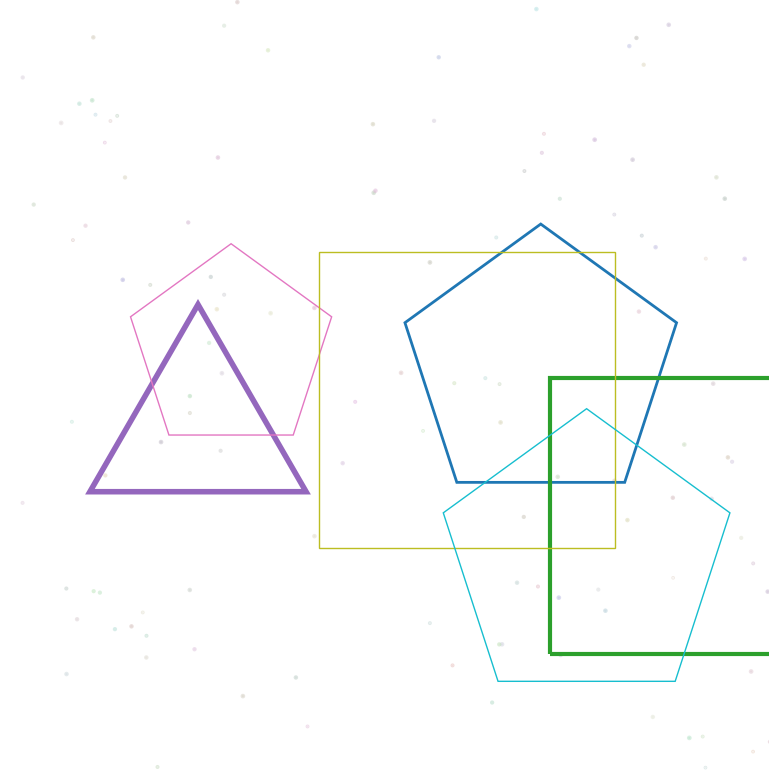[{"shape": "pentagon", "thickness": 1, "radius": 0.93, "center": [0.702, 0.524]}, {"shape": "square", "thickness": 1.5, "radius": 0.89, "center": [0.893, 0.33]}, {"shape": "triangle", "thickness": 2, "radius": 0.81, "center": [0.257, 0.442]}, {"shape": "pentagon", "thickness": 0.5, "radius": 0.69, "center": [0.3, 0.546]}, {"shape": "square", "thickness": 0.5, "radius": 0.96, "center": [0.606, 0.48]}, {"shape": "pentagon", "thickness": 0.5, "radius": 0.98, "center": [0.762, 0.274]}]